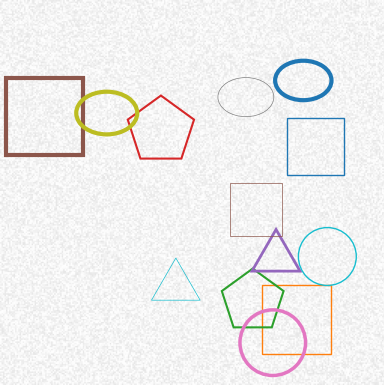[{"shape": "oval", "thickness": 3, "radius": 0.37, "center": [0.788, 0.791]}, {"shape": "square", "thickness": 1, "radius": 0.37, "center": [0.819, 0.619]}, {"shape": "square", "thickness": 1, "radius": 0.45, "center": [0.77, 0.17]}, {"shape": "pentagon", "thickness": 1.5, "radius": 0.42, "center": [0.656, 0.218]}, {"shape": "pentagon", "thickness": 1.5, "radius": 0.45, "center": [0.418, 0.661]}, {"shape": "triangle", "thickness": 2, "radius": 0.36, "center": [0.717, 0.332]}, {"shape": "square", "thickness": 0.5, "radius": 0.34, "center": [0.665, 0.456]}, {"shape": "square", "thickness": 3, "radius": 0.5, "center": [0.115, 0.697]}, {"shape": "circle", "thickness": 2.5, "radius": 0.43, "center": [0.708, 0.11]}, {"shape": "oval", "thickness": 0.5, "radius": 0.36, "center": [0.639, 0.748]}, {"shape": "oval", "thickness": 3, "radius": 0.4, "center": [0.277, 0.706]}, {"shape": "triangle", "thickness": 0.5, "radius": 0.37, "center": [0.457, 0.257]}, {"shape": "circle", "thickness": 1, "radius": 0.38, "center": [0.85, 0.334]}]